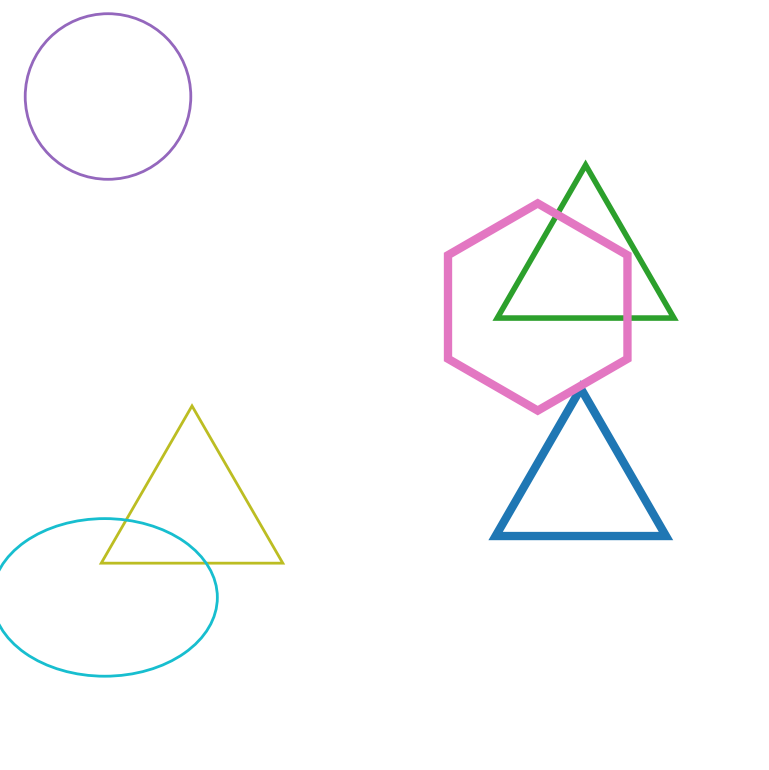[{"shape": "triangle", "thickness": 3, "radius": 0.64, "center": [0.754, 0.368]}, {"shape": "triangle", "thickness": 2, "radius": 0.66, "center": [0.761, 0.653]}, {"shape": "circle", "thickness": 1, "radius": 0.54, "center": [0.14, 0.875]}, {"shape": "hexagon", "thickness": 3, "radius": 0.67, "center": [0.698, 0.601]}, {"shape": "triangle", "thickness": 1, "radius": 0.68, "center": [0.249, 0.337]}, {"shape": "oval", "thickness": 1, "radius": 0.73, "center": [0.136, 0.224]}]